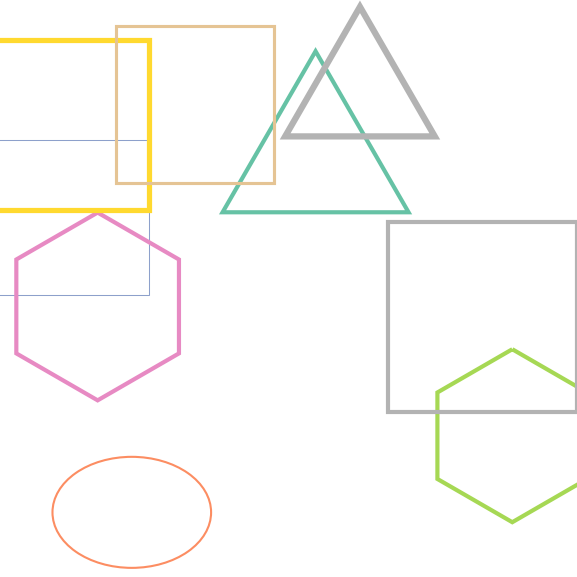[{"shape": "triangle", "thickness": 2, "radius": 0.93, "center": [0.546, 0.725]}, {"shape": "oval", "thickness": 1, "radius": 0.69, "center": [0.228, 0.112]}, {"shape": "square", "thickness": 0.5, "radius": 0.67, "center": [0.123, 0.623]}, {"shape": "hexagon", "thickness": 2, "radius": 0.81, "center": [0.169, 0.468]}, {"shape": "hexagon", "thickness": 2, "radius": 0.75, "center": [0.887, 0.245]}, {"shape": "square", "thickness": 2.5, "radius": 0.74, "center": [0.111, 0.783]}, {"shape": "square", "thickness": 1.5, "radius": 0.68, "center": [0.337, 0.818]}, {"shape": "square", "thickness": 2, "radius": 0.82, "center": [0.835, 0.45]}, {"shape": "triangle", "thickness": 3, "radius": 0.75, "center": [0.623, 0.838]}]